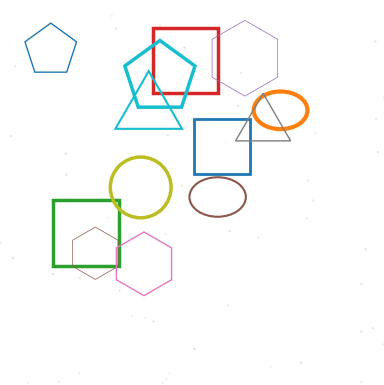[{"shape": "square", "thickness": 2, "radius": 0.36, "center": [0.577, 0.619]}, {"shape": "pentagon", "thickness": 1, "radius": 0.35, "center": [0.132, 0.87]}, {"shape": "oval", "thickness": 3, "radius": 0.35, "center": [0.729, 0.714]}, {"shape": "square", "thickness": 2.5, "radius": 0.43, "center": [0.223, 0.395]}, {"shape": "square", "thickness": 2.5, "radius": 0.42, "center": [0.483, 0.843]}, {"shape": "hexagon", "thickness": 0.5, "radius": 0.49, "center": [0.636, 0.849]}, {"shape": "oval", "thickness": 1.5, "radius": 0.37, "center": [0.565, 0.488]}, {"shape": "hexagon", "thickness": 0.5, "radius": 0.34, "center": [0.248, 0.342]}, {"shape": "hexagon", "thickness": 1, "radius": 0.41, "center": [0.374, 0.315]}, {"shape": "triangle", "thickness": 1, "radius": 0.41, "center": [0.683, 0.675]}, {"shape": "circle", "thickness": 2.5, "radius": 0.39, "center": [0.365, 0.513]}, {"shape": "triangle", "thickness": 1.5, "radius": 0.5, "center": [0.386, 0.715]}, {"shape": "pentagon", "thickness": 2.5, "radius": 0.48, "center": [0.415, 0.799]}]